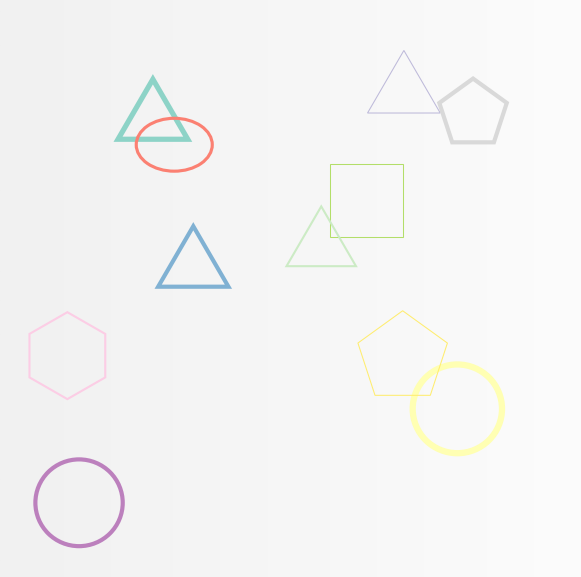[{"shape": "triangle", "thickness": 2.5, "radius": 0.35, "center": [0.263, 0.793]}, {"shape": "circle", "thickness": 3, "radius": 0.38, "center": [0.787, 0.291]}, {"shape": "triangle", "thickness": 0.5, "radius": 0.36, "center": [0.695, 0.84]}, {"shape": "oval", "thickness": 1.5, "radius": 0.33, "center": [0.3, 0.749]}, {"shape": "triangle", "thickness": 2, "radius": 0.35, "center": [0.333, 0.538]}, {"shape": "square", "thickness": 0.5, "radius": 0.31, "center": [0.631, 0.652]}, {"shape": "hexagon", "thickness": 1, "radius": 0.38, "center": [0.116, 0.383]}, {"shape": "pentagon", "thickness": 2, "radius": 0.31, "center": [0.814, 0.802]}, {"shape": "circle", "thickness": 2, "radius": 0.38, "center": [0.136, 0.129]}, {"shape": "triangle", "thickness": 1, "radius": 0.35, "center": [0.553, 0.573]}, {"shape": "pentagon", "thickness": 0.5, "radius": 0.4, "center": [0.693, 0.38]}]